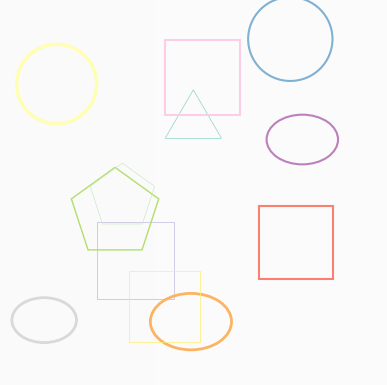[{"shape": "triangle", "thickness": 0.5, "radius": 0.42, "center": [0.499, 0.683]}, {"shape": "circle", "thickness": 2.5, "radius": 0.52, "center": [0.146, 0.782]}, {"shape": "square", "thickness": 0.5, "radius": 0.5, "center": [0.35, 0.324]}, {"shape": "square", "thickness": 1.5, "radius": 0.48, "center": [0.764, 0.37]}, {"shape": "circle", "thickness": 1.5, "radius": 0.54, "center": [0.749, 0.899]}, {"shape": "oval", "thickness": 2, "radius": 0.52, "center": [0.493, 0.165]}, {"shape": "pentagon", "thickness": 1, "radius": 0.59, "center": [0.297, 0.447]}, {"shape": "square", "thickness": 1.5, "radius": 0.49, "center": [0.523, 0.799]}, {"shape": "oval", "thickness": 2, "radius": 0.42, "center": [0.114, 0.169]}, {"shape": "oval", "thickness": 1.5, "radius": 0.46, "center": [0.78, 0.638]}, {"shape": "pentagon", "thickness": 0.5, "radius": 0.44, "center": [0.316, 0.489]}, {"shape": "square", "thickness": 0.5, "radius": 0.46, "center": [0.424, 0.204]}]